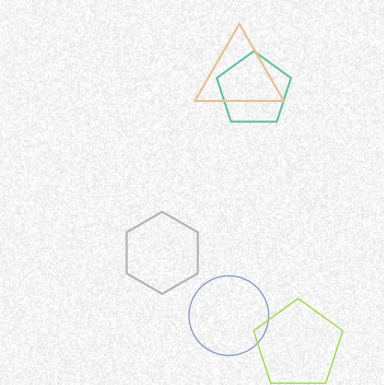[{"shape": "pentagon", "thickness": 1.5, "radius": 0.51, "center": [0.659, 0.766]}, {"shape": "circle", "thickness": 1, "radius": 0.52, "center": [0.594, 0.18]}, {"shape": "pentagon", "thickness": 1, "radius": 0.61, "center": [0.775, 0.103]}, {"shape": "triangle", "thickness": 1.5, "radius": 0.67, "center": [0.622, 0.804]}, {"shape": "hexagon", "thickness": 1.5, "radius": 0.53, "center": [0.421, 0.343]}]